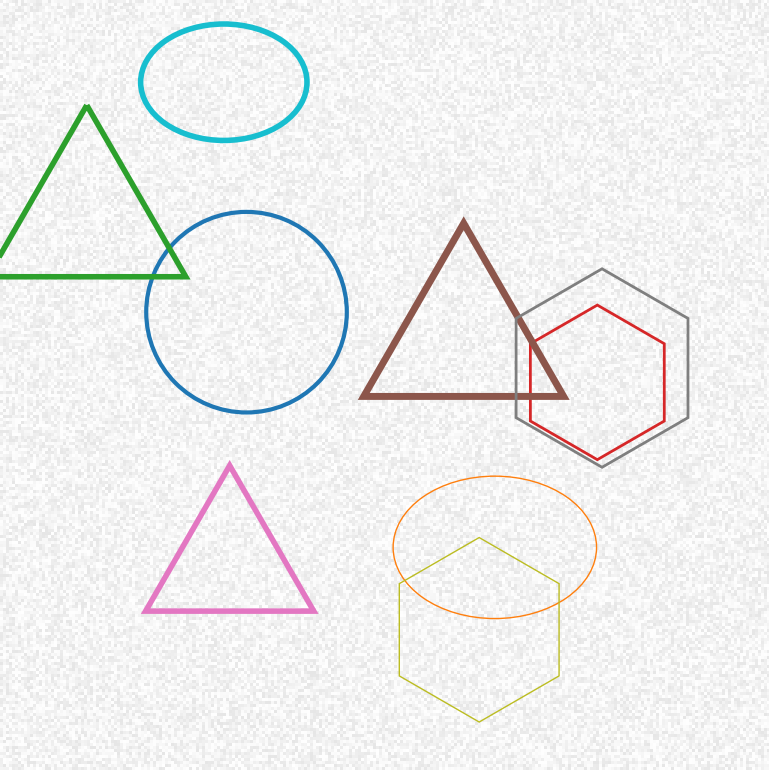[{"shape": "circle", "thickness": 1.5, "radius": 0.65, "center": [0.32, 0.595]}, {"shape": "oval", "thickness": 0.5, "radius": 0.66, "center": [0.643, 0.289]}, {"shape": "triangle", "thickness": 2, "radius": 0.74, "center": [0.113, 0.715]}, {"shape": "hexagon", "thickness": 1, "radius": 0.5, "center": [0.776, 0.503]}, {"shape": "triangle", "thickness": 2.5, "radius": 0.75, "center": [0.602, 0.56]}, {"shape": "triangle", "thickness": 2, "radius": 0.63, "center": [0.298, 0.269]}, {"shape": "hexagon", "thickness": 1, "radius": 0.64, "center": [0.782, 0.522]}, {"shape": "hexagon", "thickness": 0.5, "radius": 0.6, "center": [0.622, 0.182]}, {"shape": "oval", "thickness": 2, "radius": 0.54, "center": [0.291, 0.893]}]